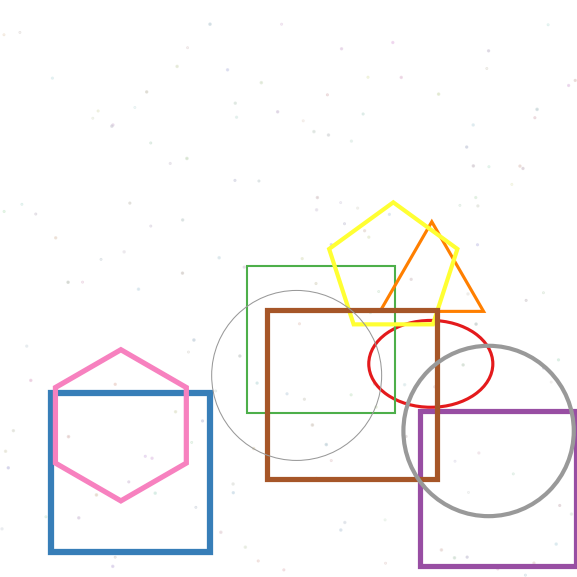[{"shape": "oval", "thickness": 1.5, "radius": 0.54, "center": [0.746, 0.369]}, {"shape": "square", "thickness": 3, "radius": 0.69, "center": [0.226, 0.181]}, {"shape": "square", "thickness": 1, "radius": 0.64, "center": [0.555, 0.412]}, {"shape": "square", "thickness": 2.5, "radius": 0.67, "center": [0.863, 0.153]}, {"shape": "triangle", "thickness": 1.5, "radius": 0.52, "center": [0.748, 0.512]}, {"shape": "pentagon", "thickness": 2, "radius": 0.58, "center": [0.681, 0.532]}, {"shape": "square", "thickness": 2.5, "radius": 0.73, "center": [0.609, 0.316]}, {"shape": "hexagon", "thickness": 2.5, "radius": 0.65, "center": [0.209, 0.263]}, {"shape": "circle", "thickness": 2, "radius": 0.74, "center": [0.846, 0.253]}, {"shape": "circle", "thickness": 0.5, "radius": 0.74, "center": [0.514, 0.349]}]